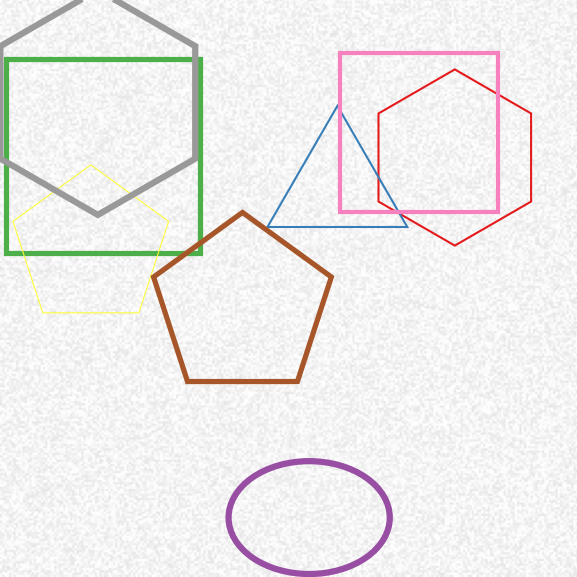[{"shape": "hexagon", "thickness": 1, "radius": 0.76, "center": [0.788, 0.726]}, {"shape": "triangle", "thickness": 1, "radius": 0.7, "center": [0.584, 0.676]}, {"shape": "square", "thickness": 2.5, "radius": 0.84, "center": [0.178, 0.729]}, {"shape": "oval", "thickness": 3, "radius": 0.7, "center": [0.535, 0.103]}, {"shape": "pentagon", "thickness": 0.5, "radius": 0.71, "center": [0.157, 0.572]}, {"shape": "pentagon", "thickness": 2.5, "radius": 0.81, "center": [0.42, 0.469]}, {"shape": "square", "thickness": 2, "radius": 0.69, "center": [0.726, 0.77]}, {"shape": "hexagon", "thickness": 3, "radius": 0.97, "center": [0.169, 0.822]}]